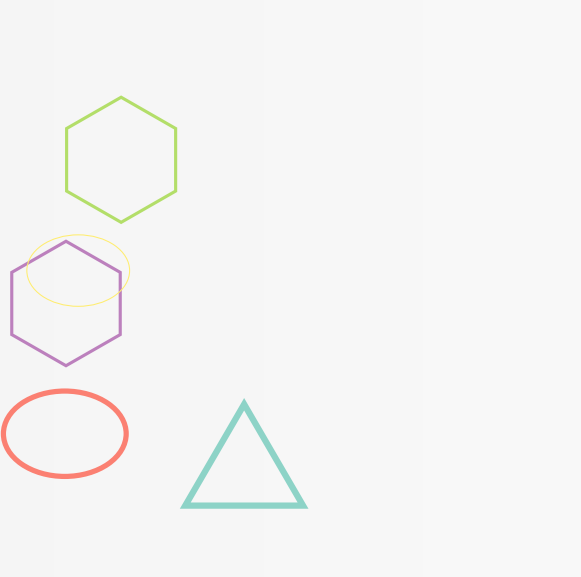[{"shape": "triangle", "thickness": 3, "radius": 0.59, "center": [0.42, 0.182]}, {"shape": "oval", "thickness": 2.5, "radius": 0.53, "center": [0.111, 0.248]}, {"shape": "hexagon", "thickness": 1.5, "radius": 0.54, "center": [0.208, 0.722]}, {"shape": "hexagon", "thickness": 1.5, "radius": 0.54, "center": [0.114, 0.474]}, {"shape": "oval", "thickness": 0.5, "radius": 0.44, "center": [0.135, 0.531]}]